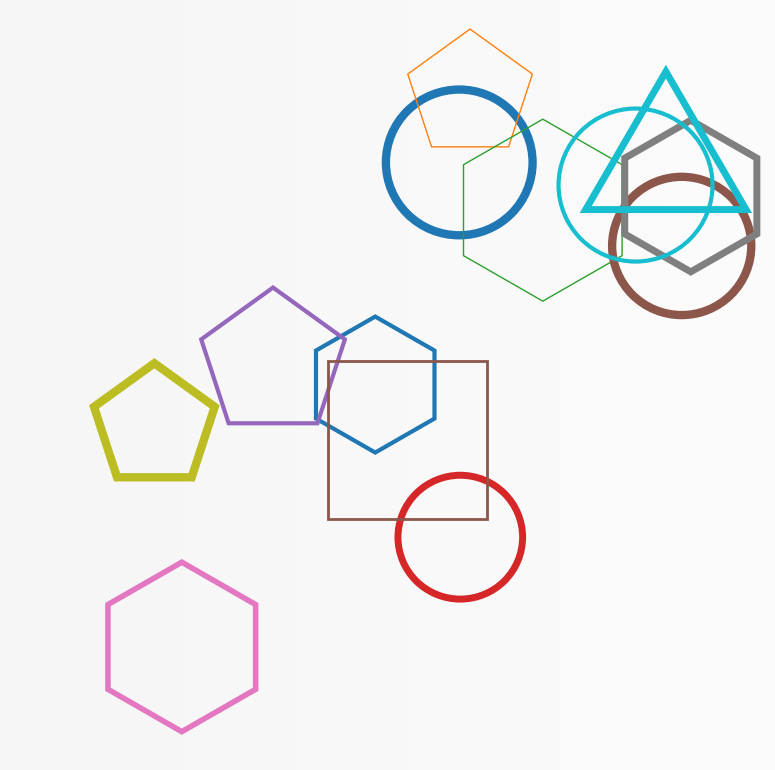[{"shape": "hexagon", "thickness": 1.5, "radius": 0.44, "center": [0.484, 0.501]}, {"shape": "circle", "thickness": 3, "radius": 0.47, "center": [0.593, 0.789]}, {"shape": "pentagon", "thickness": 0.5, "radius": 0.42, "center": [0.607, 0.878]}, {"shape": "hexagon", "thickness": 0.5, "radius": 0.59, "center": [0.7, 0.727]}, {"shape": "circle", "thickness": 2.5, "radius": 0.4, "center": [0.594, 0.302]}, {"shape": "pentagon", "thickness": 1.5, "radius": 0.49, "center": [0.352, 0.529]}, {"shape": "circle", "thickness": 3, "radius": 0.45, "center": [0.88, 0.681]}, {"shape": "square", "thickness": 1, "radius": 0.51, "center": [0.526, 0.429]}, {"shape": "hexagon", "thickness": 2, "radius": 0.55, "center": [0.235, 0.16]}, {"shape": "hexagon", "thickness": 2.5, "radius": 0.49, "center": [0.891, 0.745]}, {"shape": "pentagon", "thickness": 3, "radius": 0.41, "center": [0.199, 0.446]}, {"shape": "circle", "thickness": 1.5, "radius": 0.5, "center": [0.82, 0.76]}, {"shape": "triangle", "thickness": 2.5, "radius": 0.6, "center": [0.859, 0.788]}]